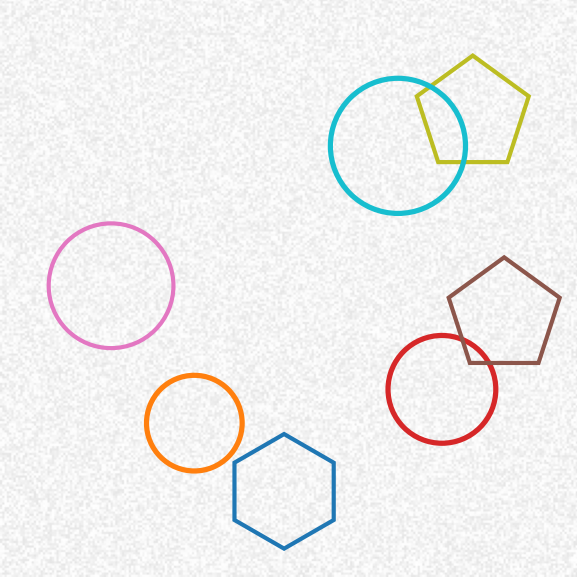[{"shape": "hexagon", "thickness": 2, "radius": 0.5, "center": [0.492, 0.148]}, {"shape": "circle", "thickness": 2.5, "radius": 0.41, "center": [0.336, 0.266]}, {"shape": "circle", "thickness": 2.5, "radius": 0.47, "center": [0.765, 0.325]}, {"shape": "pentagon", "thickness": 2, "radius": 0.51, "center": [0.873, 0.452]}, {"shape": "circle", "thickness": 2, "radius": 0.54, "center": [0.192, 0.504]}, {"shape": "pentagon", "thickness": 2, "radius": 0.51, "center": [0.819, 0.801]}, {"shape": "circle", "thickness": 2.5, "radius": 0.59, "center": [0.689, 0.747]}]